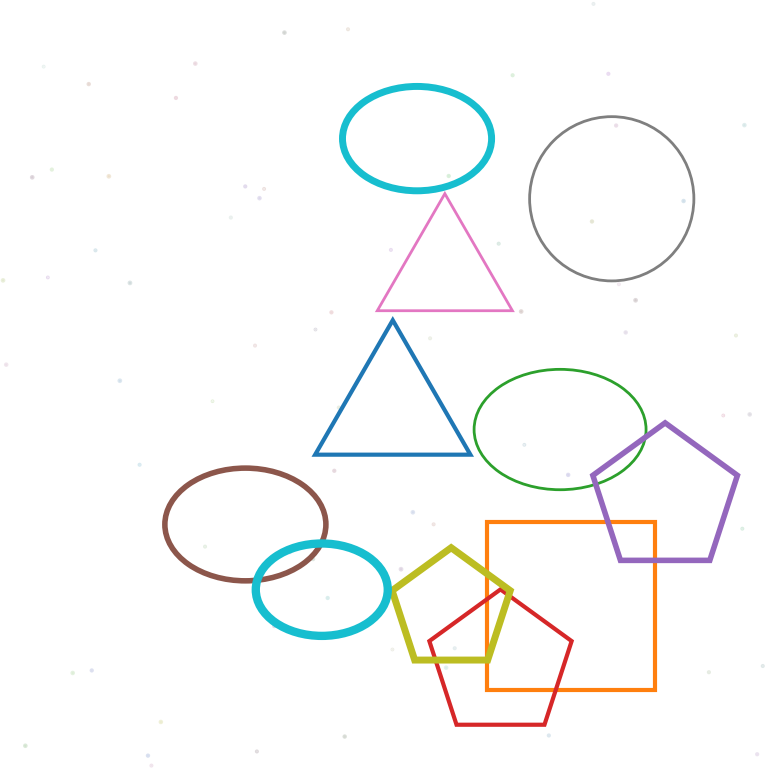[{"shape": "triangle", "thickness": 1.5, "radius": 0.58, "center": [0.51, 0.468]}, {"shape": "square", "thickness": 1.5, "radius": 0.55, "center": [0.742, 0.213]}, {"shape": "oval", "thickness": 1, "radius": 0.56, "center": [0.727, 0.442]}, {"shape": "pentagon", "thickness": 1.5, "radius": 0.49, "center": [0.65, 0.137]}, {"shape": "pentagon", "thickness": 2, "radius": 0.49, "center": [0.864, 0.352]}, {"shape": "oval", "thickness": 2, "radius": 0.52, "center": [0.319, 0.319]}, {"shape": "triangle", "thickness": 1, "radius": 0.51, "center": [0.578, 0.647]}, {"shape": "circle", "thickness": 1, "radius": 0.53, "center": [0.794, 0.742]}, {"shape": "pentagon", "thickness": 2.5, "radius": 0.4, "center": [0.586, 0.208]}, {"shape": "oval", "thickness": 3, "radius": 0.43, "center": [0.418, 0.234]}, {"shape": "oval", "thickness": 2.5, "radius": 0.48, "center": [0.542, 0.82]}]